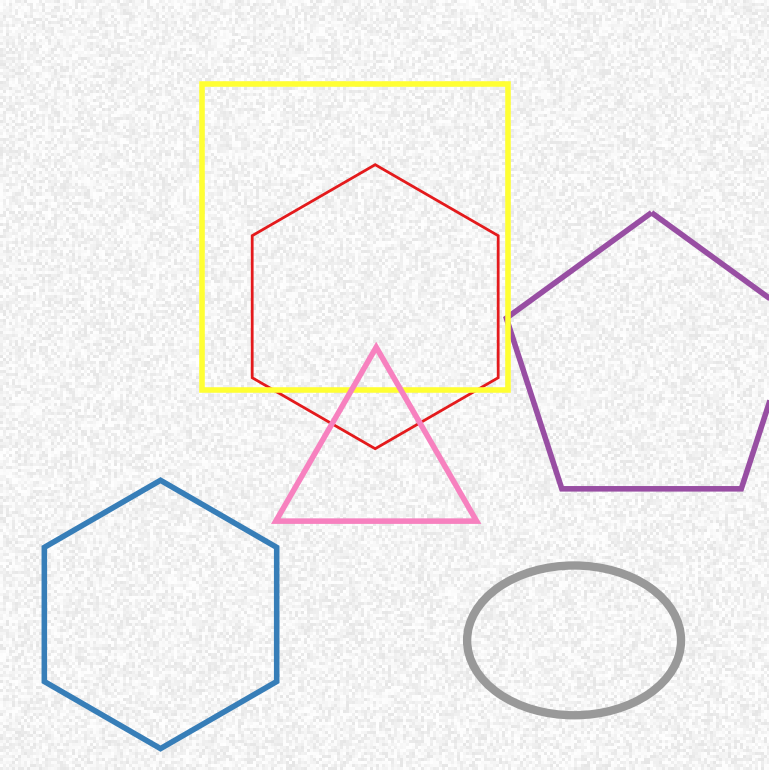[{"shape": "hexagon", "thickness": 1, "radius": 0.92, "center": [0.487, 0.602]}, {"shape": "hexagon", "thickness": 2, "radius": 0.87, "center": [0.208, 0.202]}, {"shape": "pentagon", "thickness": 2, "radius": 0.99, "center": [0.846, 0.526]}, {"shape": "square", "thickness": 2, "radius": 0.99, "center": [0.461, 0.692]}, {"shape": "triangle", "thickness": 2, "radius": 0.75, "center": [0.489, 0.398]}, {"shape": "oval", "thickness": 3, "radius": 0.69, "center": [0.746, 0.168]}]